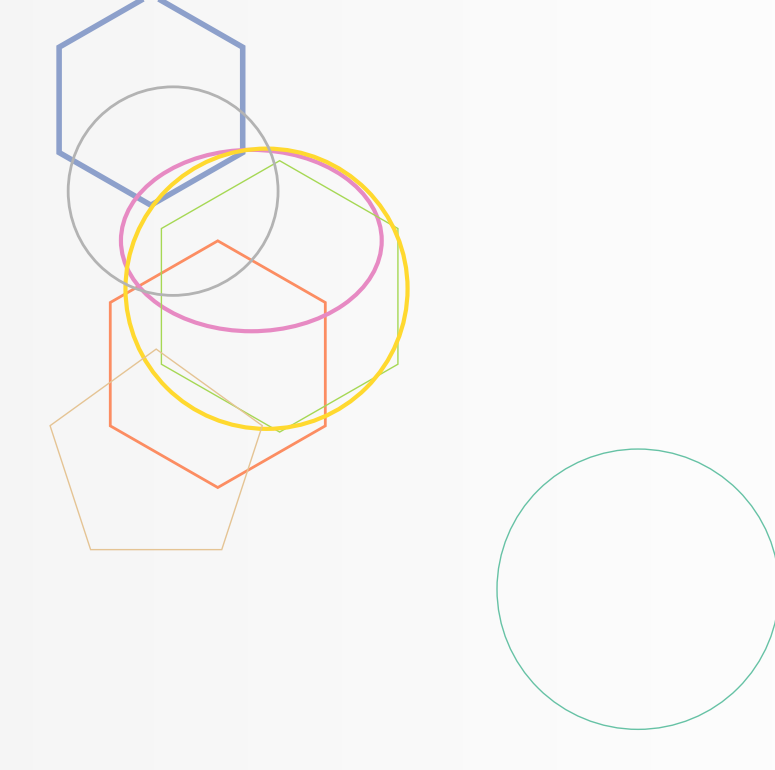[{"shape": "circle", "thickness": 0.5, "radius": 0.91, "center": [0.823, 0.235]}, {"shape": "hexagon", "thickness": 1, "radius": 0.8, "center": [0.281, 0.527]}, {"shape": "hexagon", "thickness": 2, "radius": 0.68, "center": [0.195, 0.87]}, {"shape": "oval", "thickness": 1.5, "radius": 0.84, "center": [0.324, 0.688]}, {"shape": "hexagon", "thickness": 0.5, "radius": 0.88, "center": [0.361, 0.615]}, {"shape": "circle", "thickness": 1.5, "radius": 0.91, "center": [0.344, 0.625]}, {"shape": "pentagon", "thickness": 0.5, "radius": 0.72, "center": [0.202, 0.403]}, {"shape": "circle", "thickness": 1, "radius": 0.68, "center": [0.223, 0.752]}]